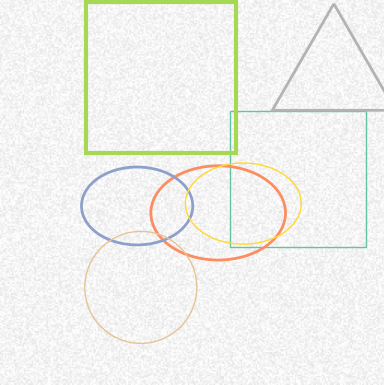[{"shape": "square", "thickness": 1, "radius": 0.88, "center": [0.775, 0.534]}, {"shape": "oval", "thickness": 2, "radius": 0.87, "center": [0.567, 0.447]}, {"shape": "oval", "thickness": 2, "radius": 0.72, "center": [0.356, 0.465]}, {"shape": "square", "thickness": 3, "radius": 0.98, "center": [0.418, 0.799]}, {"shape": "oval", "thickness": 1, "radius": 0.75, "center": [0.632, 0.471]}, {"shape": "circle", "thickness": 1, "radius": 0.73, "center": [0.366, 0.254]}, {"shape": "triangle", "thickness": 2, "radius": 0.92, "center": [0.867, 0.806]}]